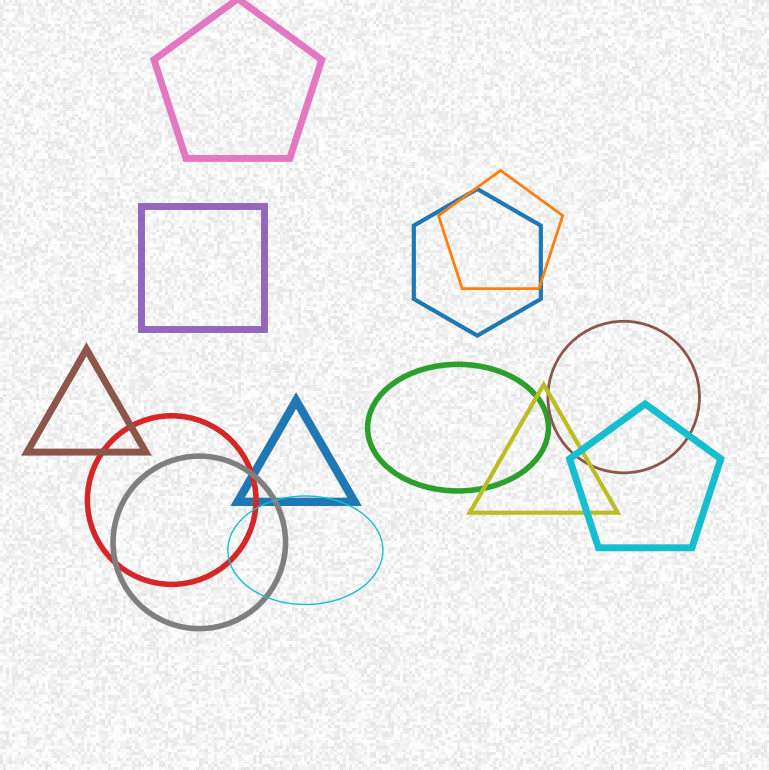[{"shape": "hexagon", "thickness": 1.5, "radius": 0.48, "center": [0.62, 0.659]}, {"shape": "triangle", "thickness": 3, "radius": 0.44, "center": [0.385, 0.392]}, {"shape": "pentagon", "thickness": 1, "radius": 0.42, "center": [0.65, 0.694]}, {"shape": "oval", "thickness": 2, "radius": 0.59, "center": [0.595, 0.445]}, {"shape": "circle", "thickness": 2, "radius": 0.55, "center": [0.223, 0.351]}, {"shape": "square", "thickness": 2.5, "radius": 0.4, "center": [0.263, 0.653]}, {"shape": "circle", "thickness": 1, "radius": 0.49, "center": [0.81, 0.484]}, {"shape": "triangle", "thickness": 2.5, "radius": 0.45, "center": [0.112, 0.457]}, {"shape": "pentagon", "thickness": 2.5, "radius": 0.57, "center": [0.309, 0.887]}, {"shape": "circle", "thickness": 2, "radius": 0.56, "center": [0.259, 0.296]}, {"shape": "triangle", "thickness": 1.5, "radius": 0.55, "center": [0.706, 0.39]}, {"shape": "pentagon", "thickness": 2.5, "radius": 0.52, "center": [0.838, 0.372]}, {"shape": "oval", "thickness": 0.5, "radius": 0.5, "center": [0.397, 0.285]}]